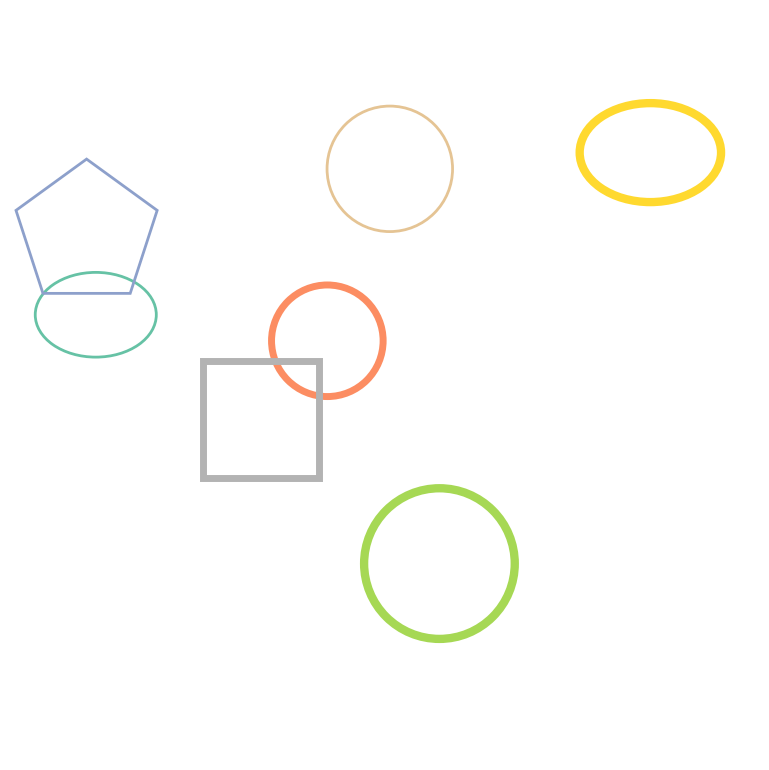[{"shape": "oval", "thickness": 1, "radius": 0.39, "center": [0.124, 0.591]}, {"shape": "circle", "thickness": 2.5, "radius": 0.36, "center": [0.425, 0.557]}, {"shape": "pentagon", "thickness": 1, "radius": 0.48, "center": [0.112, 0.697]}, {"shape": "circle", "thickness": 3, "radius": 0.49, "center": [0.571, 0.268]}, {"shape": "oval", "thickness": 3, "radius": 0.46, "center": [0.845, 0.802]}, {"shape": "circle", "thickness": 1, "radius": 0.41, "center": [0.506, 0.781]}, {"shape": "square", "thickness": 2.5, "radius": 0.38, "center": [0.339, 0.455]}]